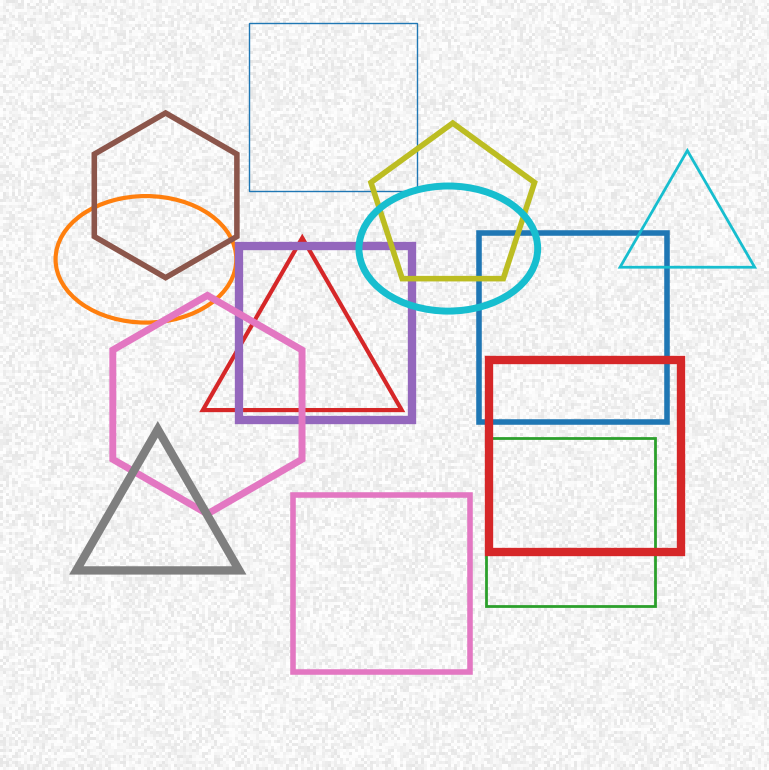[{"shape": "square", "thickness": 0.5, "radius": 0.55, "center": [0.432, 0.861]}, {"shape": "square", "thickness": 2, "radius": 0.61, "center": [0.744, 0.574]}, {"shape": "oval", "thickness": 1.5, "radius": 0.59, "center": [0.19, 0.663]}, {"shape": "square", "thickness": 1, "radius": 0.55, "center": [0.741, 0.322]}, {"shape": "triangle", "thickness": 1.5, "radius": 0.75, "center": [0.393, 0.542]}, {"shape": "square", "thickness": 3, "radius": 0.62, "center": [0.76, 0.407]}, {"shape": "square", "thickness": 3, "radius": 0.56, "center": [0.423, 0.568]}, {"shape": "hexagon", "thickness": 2, "radius": 0.53, "center": [0.215, 0.746]}, {"shape": "square", "thickness": 2, "radius": 0.57, "center": [0.495, 0.242]}, {"shape": "hexagon", "thickness": 2.5, "radius": 0.71, "center": [0.269, 0.474]}, {"shape": "triangle", "thickness": 3, "radius": 0.61, "center": [0.205, 0.32]}, {"shape": "pentagon", "thickness": 2, "radius": 0.56, "center": [0.588, 0.728]}, {"shape": "triangle", "thickness": 1, "radius": 0.5, "center": [0.893, 0.703]}, {"shape": "oval", "thickness": 2.5, "radius": 0.58, "center": [0.582, 0.677]}]